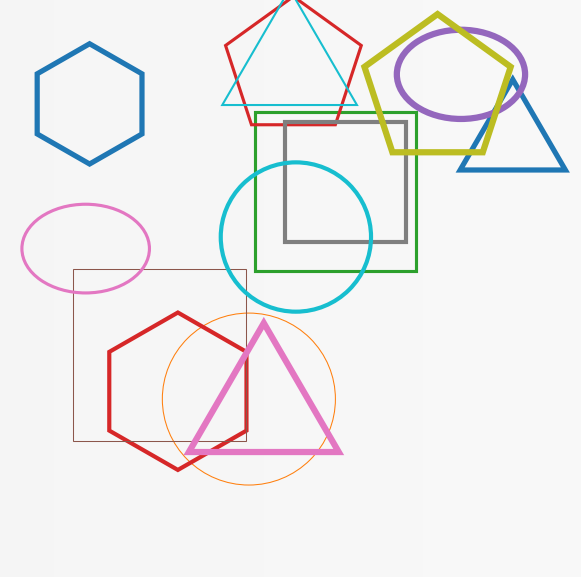[{"shape": "triangle", "thickness": 2.5, "radius": 0.52, "center": [0.882, 0.757]}, {"shape": "hexagon", "thickness": 2.5, "radius": 0.52, "center": [0.154, 0.819]}, {"shape": "circle", "thickness": 0.5, "radius": 0.74, "center": [0.428, 0.308]}, {"shape": "square", "thickness": 1.5, "radius": 0.69, "center": [0.577, 0.667]}, {"shape": "hexagon", "thickness": 2, "radius": 0.68, "center": [0.306, 0.322]}, {"shape": "pentagon", "thickness": 1.5, "radius": 0.61, "center": [0.505, 0.882]}, {"shape": "oval", "thickness": 3, "radius": 0.55, "center": [0.793, 0.87]}, {"shape": "square", "thickness": 0.5, "radius": 0.74, "center": [0.274, 0.385]}, {"shape": "triangle", "thickness": 3, "radius": 0.74, "center": [0.454, 0.291]}, {"shape": "oval", "thickness": 1.5, "radius": 0.55, "center": [0.147, 0.569]}, {"shape": "square", "thickness": 2, "radius": 0.52, "center": [0.594, 0.684]}, {"shape": "pentagon", "thickness": 3, "radius": 0.66, "center": [0.753, 0.842]}, {"shape": "triangle", "thickness": 1, "radius": 0.67, "center": [0.498, 0.884]}, {"shape": "circle", "thickness": 2, "radius": 0.65, "center": [0.509, 0.589]}]